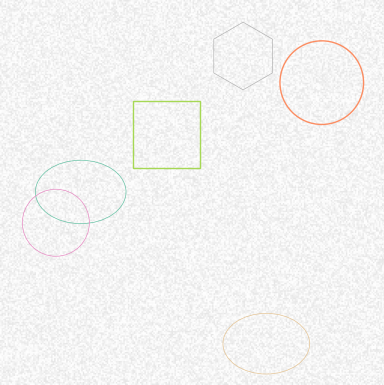[{"shape": "oval", "thickness": 0.5, "radius": 0.59, "center": [0.21, 0.501]}, {"shape": "circle", "thickness": 1, "radius": 0.54, "center": [0.836, 0.785]}, {"shape": "circle", "thickness": 0.5, "radius": 0.44, "center": [0.145, 0.421]}, {"shape": "square", "thickness": 1, "radius": 0.43, "center": [0.432, 0.65]}, {"shape": "oval", "thickness": 0.5, "radius": 0.56, "center": [0.692, 0.107]}, {"shape": "hexagon", "thickness": 0.5, "radius": 0.44, "center": [0.631, 0.854]}]